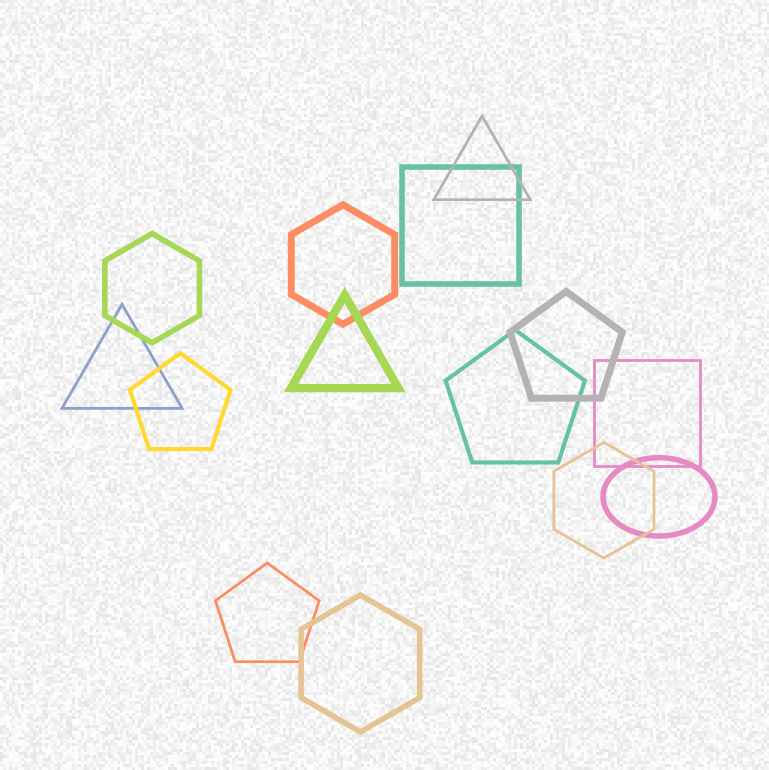[{"shape": "pentagon", "thickness": 1.5, "radius": 0.48, "center": [0.669, 0.476]}, {"shape": "square", "thickness": 2, "radius": 0.38, "center": [0.598, 0.707]}, {"shape": "hexagon", "thickness": 2.5, "radius": 0.39, "center": [0.445, 0.657]}, {"shape": "pentagon", "thickness": 1, "radius": 0.35, "center": [0.347, 0.198]}, {"shape": "triangle", "thickness": 1, "radius": 0.45, "center": [0.159, 0.515]}, {"shape": "square", "thickness": 1, "radius": 0.35, "center": [0.84, 0.464]}, {"shape": "oval", "thickness": 2, "radius": 0.36, "center": [0.856, 0.355]}, {"shape": "triangle", "thickness": 3, "radius": 0.4, "center": [0.448, 0.536]}, {"shape": "hexagon", "thickness": 2, "radius": 0.35, "center": [0.198, 0.626]}, {"shape": "pentagon", "thickness": 1.5, "radius": 0.34, "center": [0.234, 0.472]}, {"shape": "hexagon", "thickness": 1, "radius": 0.38, "center": [0.784, 0.35]}, {"shape": "hexagon", "thickness": 2, "radius": 0.44, "center": [0.468, 0.138]}, {"shape": "triangle", "thickness": 1, "radius": 0.36, "center": [0.626, 0.777]}, {"shape": "pentagon", "thickness": 2.5, "radius": 0.38, "center": [0.735, 0.545]}]